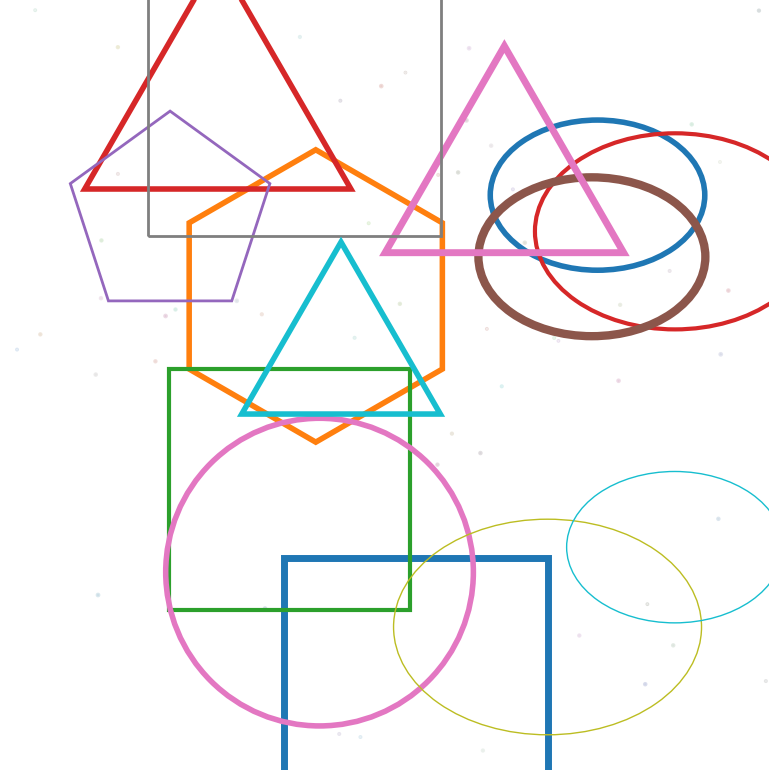[{"shape": "oval", "thickness": 2, "radius": 0.7, "center": [0.776, 0.747]}, {"shape": "square", "thickness": 2.5, "radius": 0.86, "center": [0.54, 0.103]}, {"shape": "hexagon", "thickness": 2, "radius": 0.95, "center": [0.41, 0.616]}, {"shape": "square", "thickness": 1.5, "radius": 0.78, "center": [0.375, 0.365]}, {"shape": "triangle", "thickness": 2, "radius": 1.0, "center": [0.283, 0.854]}, {"shape": "oval", "thickness": 1.5, "radius": 0.91, "center": [0.877, 0.7]}, {"shape": "pentagon", "thickness": 1, "radius": 0.68, "center": [0.221, 0.719]}, {"shape": "oval", "thickness": 3, "radius": 0.74, "center": [0.769, 0.667]}, {"shape": "triangle", "thickness": 2.5, "radius": 0.89, "center": [0.655, 0.761]}, {"shape": "circle", "thickness": 2, "radius": 1.0, "center": [0.415, 0.257]}, {"shape": "square", "thickness": 1, "radius": 0.95, "center": [0.382, 0.883]}, {"shape": "oval", "thickness": 0.5, "radius": 1.0, "center": [0.711, 0.186]}, {"shape": "oval", "thickness": 0.5, "radius": 0.7, "center": [0.876, 0.289]}, {"shape": "triangle", "thickness": 2, "radius": 0.74, "center": [0.443, 0.537]}]